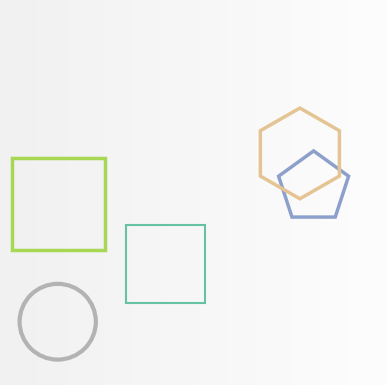[{"shape": "square", "thickness": 1.5, "radius": 0.51, "center": [0.427, 0.315]}, {"shape": "pentagon", "thickness": 2.5, "radius": 0.47, "center": [0.809, 0.513]}, {"shape": "square", "thickness": 2.5, "radius": 0.6, "center": [0.151, 0.469]}, {"shape": "hexagon", "thickness": 2.5, "radius": 0.59, "center": [0.774, 0.602]}, {"shape": "circle", "thickness": 3, "radius": 0.49, "center": [0.149, 0.164]}]